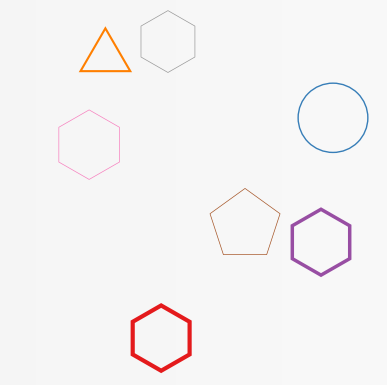[{"shape": "hexagon", "thickness": 3, "radius": 0.42, "center": [0.416, 0.122]}, {"shape": "circle", "thickness": 1, "radius": 0.45, "center": [0.859, 0.694]}, {"shape": "hexagon", "thickness": 2.5, "radius": 0.43, "center": [0.828, 0.371]}, {"shape": "triangle", "thickness": 1.5, "radius": 0.37, "center": [0.272, 0.852]}, {"shape": "pentagon", "thickness": 0.5, "radius": 0.48, "center": [0.632, 0.416]}, {"shape": "hexagon", "thickness": 0.5, "radius": 0.45, "center": [0.23, 0.624]}, {"shape": "hexagon", "thickness": 0.5, "radius": 0.4, "center": [0.433, 0.892]}]